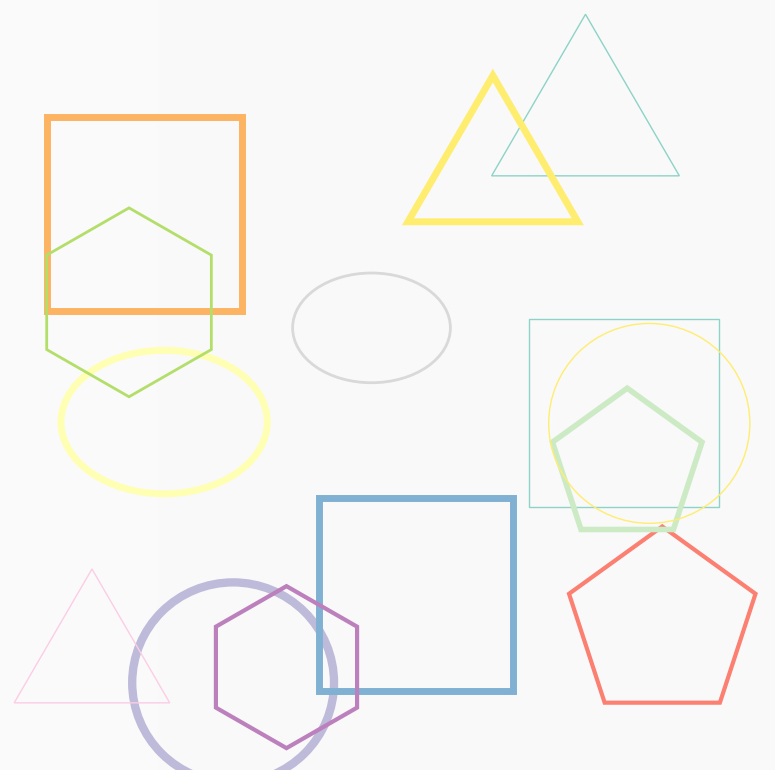[{"shape": "square", "thickness": 0.5, "radius": 0.61, "center": [0.805, 0.463]}, {"shape": "triangle", "thickness": 0.5, "radius": 0.7, "center": [0.755, 0.842]}, {"shape": "oval", "thickness": 2.5, "radius": 0.67, "center": [0.212, 0.452]}, {"shape": "circle", "thickness": 3, "radius": 0.65, "center": [0.301, 0.113]}, {"shape": "pentagon", "thickness": 1.5, "radius": 0.63, "center": [0.855, 0.19]}, {"shape": "square", "thickness": 2.5, "radius": 0.63, "center": [0.537, 0.229]}, {"shape": "square", "thickness": 2.5, "radius": 0.63, "center": [0.187, 0.723]}, {"shape": "hexagon", "thickness": 1, "radius": 0.61, "center": [0.166, 0.607]}, {"shape": "triangle", "thickness": 0.5, "radius": 0.58, "center": [0.119, 0.145]}, {"shape": "oval", "thickness": 1, "radius": 0.51, "center": [0.479, 0.574]}, {"shape": "hexagon", "thickness": 1.5, "radius": 0.53, "center": [0.37, 0.134]}, {"shape": "pentagon", "thickness": 2, "radius": 0.51, "center": [0.809, 0.394]}, {"shape": "circle", "thickness": 0.5, "radius": 0.65, "center": [0.838, 0.45]}, {"shape": "triangle", "thickness": 2.5, "radius": 0.63, "center": [0.636, 0.775]}]